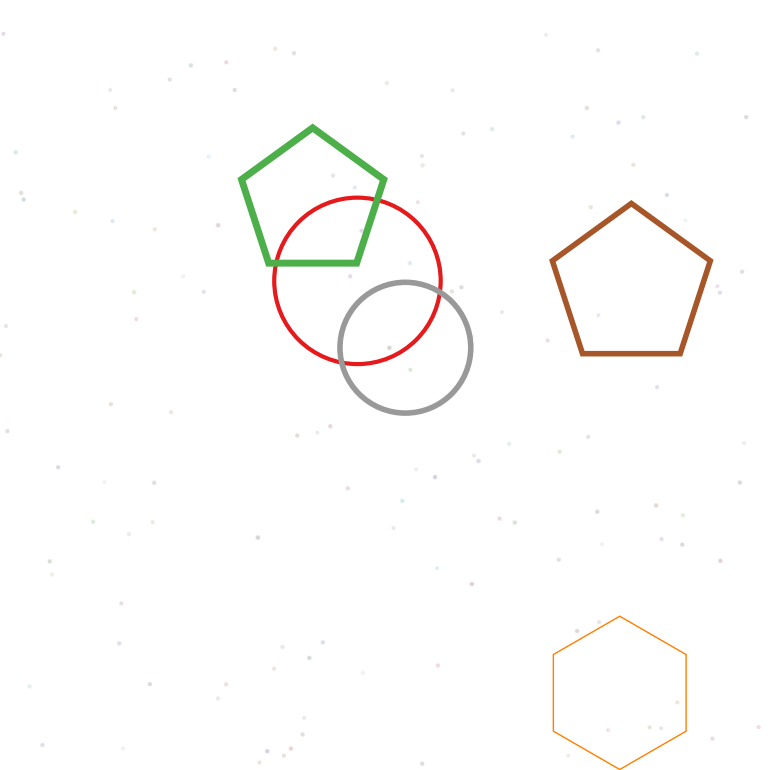[{"shape": "circle", "thickness": 1.5, "radius": 0.54, "center": [0.464, 0.635]}, {"shape": "pentagon", "thickness": 2.5, "radius": 0.49, "center": [0.406, 0.737]}, {"shape": "hexagon", "thickness": 0.5, "radius": 0.5, "center": [0.805, 0.1]}, {"shape": "pentagon", "thickness": 2, "radius": 0.54, "center": [0.82, 0.628]}, {"shape": "circle", "thickness": 2, "radius": 0.42, "center": [0.526, 0.548]}]